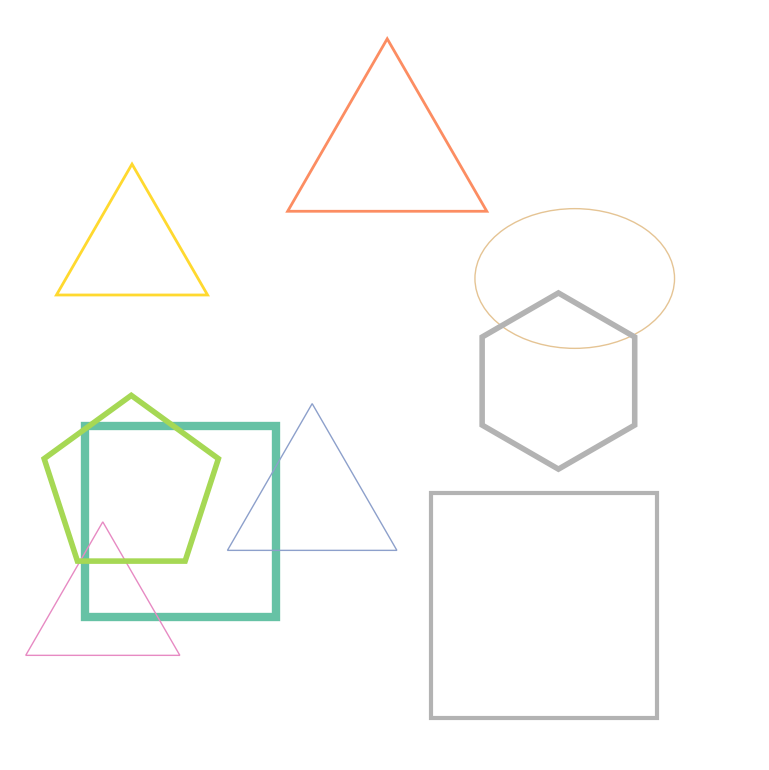[{"shape": "square", "thickness": 3, "radius": 0.62, "center": [0.234, 0.323]}, {"shape": "triangle", "thickness": 1, "radius": 0.75, "center": [0.503, 0.8]}, {"shape": "triangle", "thickness": 0.5, "radius": 0.64, "center": [0.405, 0.349]}, {"shape": "triangle", "thickness": 0.5, "radius": 0.58, "center": [0.133, 0.207]}, {"shape": "pentagon", "thickness": 2, "radius": 0.59, "center": [0.17, 0.368]}, {"shape": "triangle", "thickness": 1, "radius": 0.57, "center": [0.171, 0.674]}, {"shape": "oval", "thickness": 0.5, "radius": 0.65, "center": [0.746, 0.638]}, {"shape": "square", "thickness": 1.5, "radius": 0.73, "center": [0.707, 0.214]}, {"shape": "hexagon", "thickness": 2, "radius": 0.57, "center": [0.725, 0.505]}]